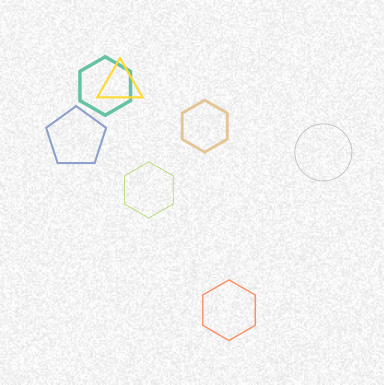[{"shape": "hexagon", "thickness": 2.5, "radius": 0.38, "center": [0.273, 0.777]}, {"shape": "hexagon", "thickness": 1, "radius": 0.39, "center": [0.595, 0.194]}, {"shape": "pentagon", "thickness": 1.5, "radius": 0.41, "center": [0.198, 0.643]}, {"shape": "hexagon", "thickness": 0.5, "radius": 0.37, "center": [0.387, 0.507]}, {"shape": "triangle", "thickness": 1.5, "radius": 0.34, "center": [0.312, 0.781]}, {"shape": "hexagon", "thickness": 2, "radius": 0.34, "center": [0.532, 0.672]}, {"shape": "circle", "thickness": 0.5, "radius": 0.37, "center": [0.84, 0.604]}]